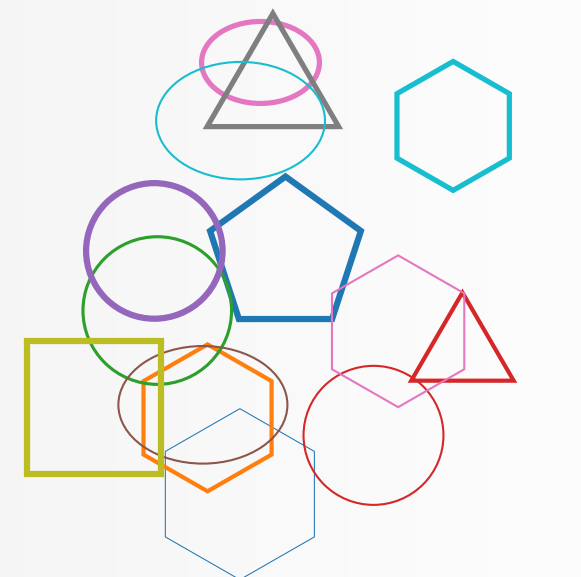[{"shape": "pentagon", "thickness": 3, "radius": 0.68, "center": [0.491, 0.557]}, {"shape": "hexagon", "thickness": 0.5, "radius": 0.74, "center": [0.413, 0.143]}, {"shape": "hexagon", "thickness": 2, "radius": 0.64, "center": [0.357, 0.276]}, {"shape": "circle", "thickness": 1.5, "radius": 0.64, "center": [0.271, 0.461]}, {"shape": "circle", "thickness": 1, "radius": 0.6, "center": [0.643, 0.245]}, {"shape": "triangle", "thickness": 2, "radius": 0.51, "center": [0.796, 0.391]}, {"shape": "circle", "thickness": 3, "radius": 0.59, "center": [0.266, 0.565]}, {"shape": "oval", "thickness": 1, "radius": 0.73, "center": [0.349, 0.298]}, {"shape": "hexagon", "thickness": 1, "radius": 0.66, "center": [0.685, 0.425]}, {"shape": "oval", "thickness": 2.5, "radius": 0.51, "center": [0.448, 0.891]}, {"shape": "triangle", "thickness": 2.5, "radius": 0.65, "center": [0.469, 0.845]}, {"shape": "square", "thickness": 3, "radius": 0.58, "center": [0.161, 0.293]}, {"shape": "hexagon", "thickness": 2.5, "radius": 0.56, "center": [0.78, 0.781]}, {"shape": "oval", "thickness": 1, "radius": 0.73, "center": [0.414, 0.79]}]